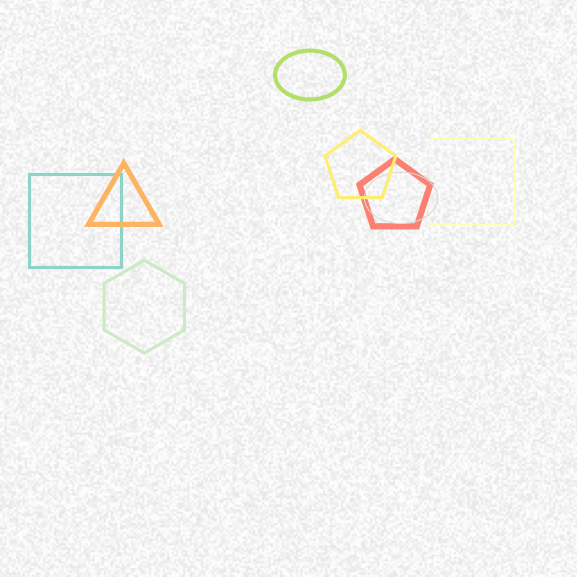[{"shape": "square", "thickness": 1.5, "radius": 0.4, "center": [0.13, 0.618]}, {"shape": "square", "thickness": 0.5, "radius": 0.37, "center": [0.816, 0.686]}, {"shape": "pentagon", "thickness": 3, "radius": 0.32, "center": [0.684, 0.659]}, {"shape": "triangle", "thickness": 2.5, "radius": 0.35, "center": [0.214, 0.646]}, {"shape": "oval", "thickness": 2, "radius": 0.3, "center": [0.537, 0.869]}, {"shape": "oval", "thickness": 0.5, "radius": 0.32, "center": [0.695, 0.656]}, {"shape": "hexagon", "thickness": 1.5, "radius": 0.4, "center": [0.25, 0.468]}, {"shape": "pentagon", "thickness": 1.5, "radius": 0.32, "center": [0.624, 0.709]}]